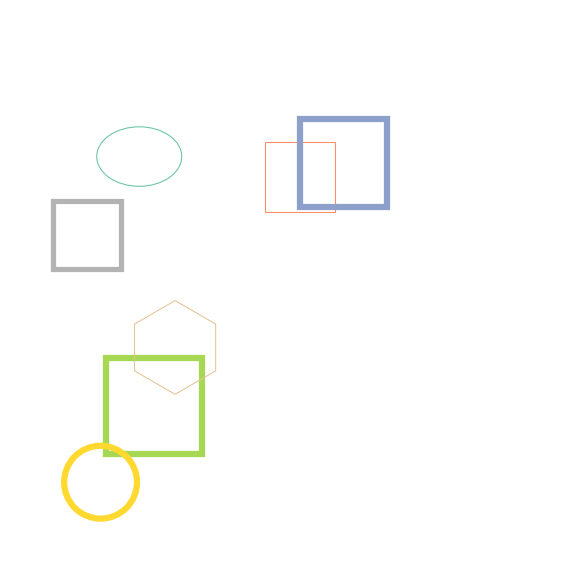[{"shape": "oval", "thickness": 0.5, "radius": 0.37, "center": [0.241, 0.728]}, {"shape": "square", "thickness": 0.5, "radius": 0.3, "center": [0.52, 0.692]}, {"shape": "square", "thickness": 3, "radius": 0.38, "center": [0.595, 0.717]}, {"shape": "square", "thickness": 3, "radius": 0.42, "center": [0.266, 0.296]}, {"shape": "circle", "thickness": 3, "radius": 0.32, "center": [0.174, 0.164]}, {"shape": "hexagon", "thickness": 0.5, "radius": 0.41, "center": [0.303, 0.397]}, {"shape": "square", "thickness": 2.5, "radius": 0.3, "center": [0.15, 0.593]}]